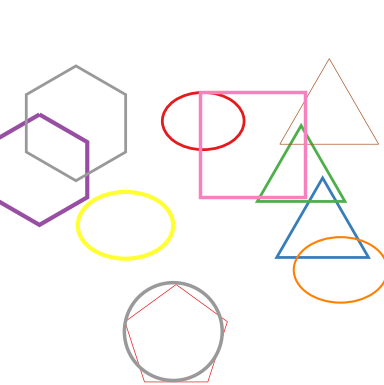[{"shape": "pentagon", "thickness": 0.5, "radius": 0.7, "center": [0.458, 0.121]}, {"shape": "oval", "thickness": 2, "radius": 0.53, "center": [0.528, 0.686]}, {"shape": "triangle", "thickness": 2, "radius": 0.69, "center": [0.838, 0.4]}, {"shape": "triangle", "thickness": 2, "radius": 0.66, "center": [0.782, 0.542]}, {"shape": "hexagon", "thickness": 3, "radius": 0.72, "center": [0.102, 0.559]}, {"shape": "oval", "thickness": 1.5, "radius": 0.61, "center": [0.885, 0.299]}, {"shape": "oval", "thickness": 3, "radius": 0.62, "center": [0.326, 0.415]}, {"shape": "triangle", "thickness": 0.5, "radius": 0.74, "center": [0.855, 0.7]}, {"shape": "square", "thickness": 2.5, "radius": 0.68, "center": [0.656, 0.625]}, {"shape": "circle", "thickness": 2.5, "radius": 0.64, "center": [0.45, 0.139]}, {"shape": "hexagon", "thickness": 2, "radius": 0.75, "center": [0.197, 0.68]}]